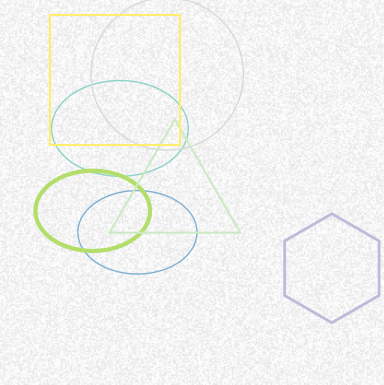[{"shape": "oval", "thickness": 1, "radius": 0.89, "center": [0.311, 0.666]}, {"shape": "hexagon", "thickness": 2, "radius": 0.71, "center": [0.862, 0.303]}, {"shape": "oval", "thickness": 1, "radius": 0.77, "center": [0.357, 0.397]}, {"shape": "oval", "thickness": 3, "radius": 0.74, "center": [0.241, 0.452]}, {"shape": "circle", "thickness": 1, "radius": 0.99, "center": [0.434, 0.808]}, {"shape": "triangle", "thickness": 1.5, "radius": 0.98, "center": [0.454, 0.494]}, {"shape": "square", "thickness": 1.5, "radius": 0.84, "center": [0.298, 0.793]}]